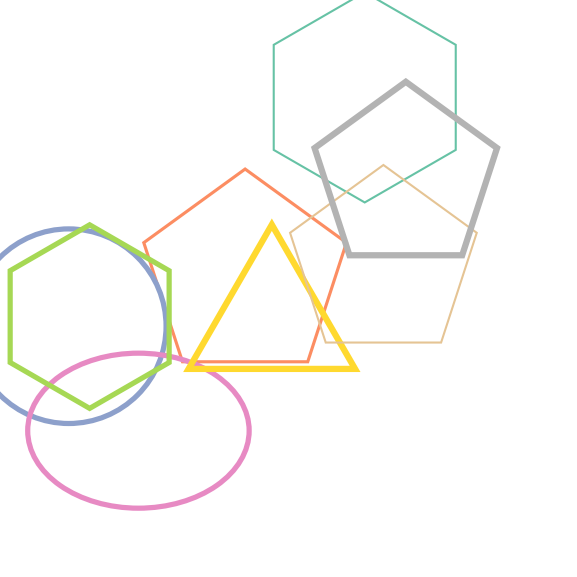[{"shape": "hexagon", "thickness": 1, "radius": 0.91, "center": [0.632, 0.831]}, {"shape": "pentagon", "thickness": 1.5, "radius": 0.92, "center": [0.424, 0.522]}, {"shape": "circle", "thickness": 2.5, "radius": 0.84, "center": [0.119, 0.434]}, {"shape": "oval", "thickness": 2.5, "radius": 0.96, "center": [0.24, 0.253]}, {"shape": "hexagon", "thickness": 2.5, "radius": 0.79, "center": [0.155, 0.451]}, {"shape": "triangle", "thickness": 3, "radius": 0.83, "center": [0.471, 0.444]}, {"shape": "pentagon", "thickness": 1, "radius": 0.85, "center": [0.664, 0.543]}, {"shape": "pentagon", "thickness": 3, "radius": 0.83, "center": [0.703, 0.691]}]